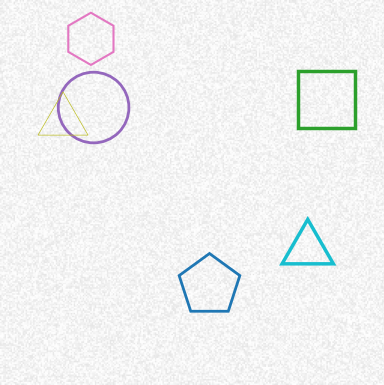[{"shape": "pentagon", "thickness": 2, "radius": 0.41, "center": [0.544, 0.259]}, {"shape": "square", "thickness": 2.5, "radius": 0.37, "center": [0.848, 0.742]}, {"shape": "circle", "thickness": 2, "radius": 0.46, "center": [0.243, 0.721]}, {"shape": "hexagon", "thickness": 1.5, "radius": 0.34, "center": [0.236, 0.899]}, {"shape": "triangle", "thickness": 0.5, "radius": 0.38, "center": [0.164, 0.687]}, {"shape": "triangle", "thickness": 2.5, "radius": 0.38, "center": [0.799, 0.353]}]